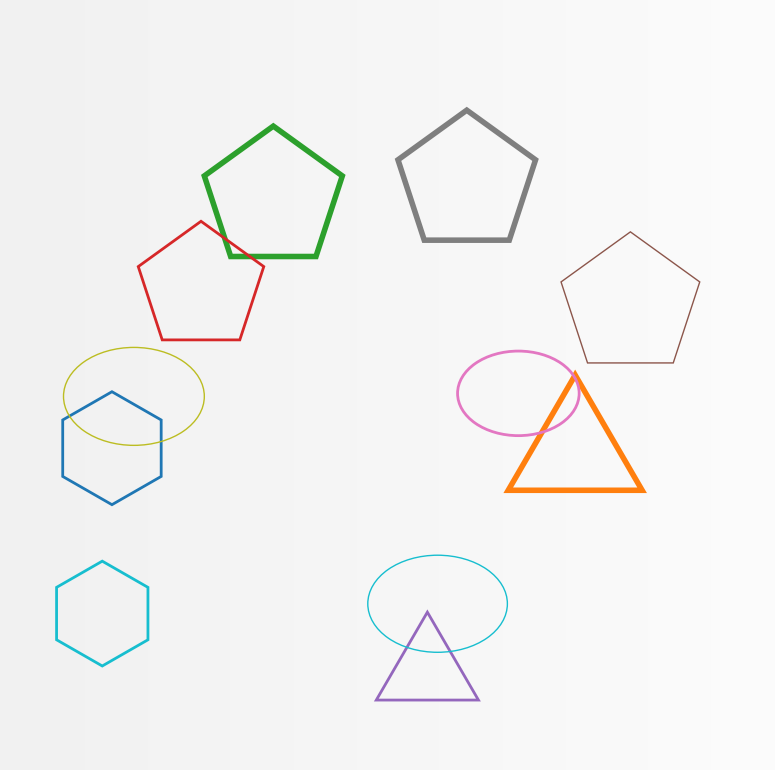[{"shape": "hexagon", "thickness": 1, "radius": 0.37, "center": [0.144, 0.418]}, {"shape": "triangle", "thickness": 2, "radius": 0.5, "center": [0.742, 0.413]}, {"shape": "pentagon", "thickness": 2, "radius": 0.47, "center": [0.353, 0.743]}, {"shape": "pentagon", "thickness": 1, "radius": 0.43, "center": [0.259, 0.627]}, {"shape": "triangle", "thickness": 1, "radius": 0.38, "center": [0.551, 0.129]}, {"shape": "pentagon", "thickness": 0.5, "radius": 0.47, "center": [0.813, 0.605]}, {"shape": "oval", "thickness": 1, "radius": 0.39, "center": [0.669, 0.489]}, {"shape": "pentagon", "thickness": 2, "radius": 0.47, "center": [0.602, 0.764]}, {"shape": "oval", "thickness": 0.5, "radius": 0.45, "center": [0.173, 0.485]}, {"shape": "hexagon", "thickness": 1, "radius": 0.34, "center": [0.132, 0.203]}, {"shape": "oval", "thickness": 0.5, "radius": 0.45, "center": [0.565, 0.216]}]